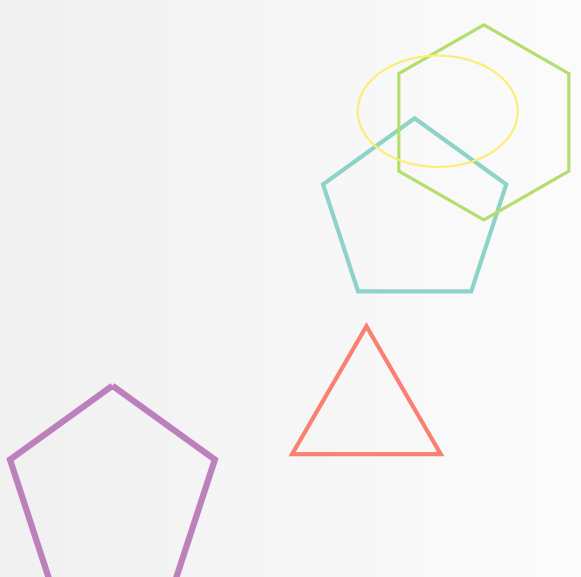[{"shape": "pentagon", "thickness": 2, "radius": 0.83, "center": [0.713, 0.629]}, {"shape": "triangle", "thickness": 2, "radius": 0.74, "center": [0.63, 0.287]}, {"shape": "hexagon", "thickness": 1.5, "radius": 0.84, "center": [0.832, 0.787]}, {"shape": "pentagon", "thickness": 3, "radius": 0.93, "center": [0.193, 0.146]}, {"shape": "oval", "thickness": 1, "radius": 0.69, "center": [0.753, 0.807]}]